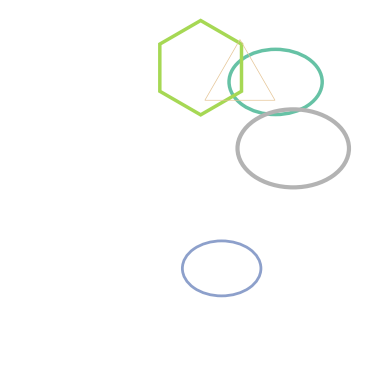[{"shape": "oval", "thickness": 2.5, "radius": 0.6, "center": [0.716, 0.787]}, {"shape": "oval", "thickness": 2, "radius": 0.51, "center": [0.576, 0.303]}, {"shape": "hexagon", "thickness": 2.5, "radius": 0.61, "center": [0.521, 0.824]}, {"shape": "triangle", "thickness": 0.5, "radius": 0.53, "center": [0.623, 0.792]}, {"shape": "oval", "thickness": 3, "radius": 0.72, "center": [0.762, 0.615]}]